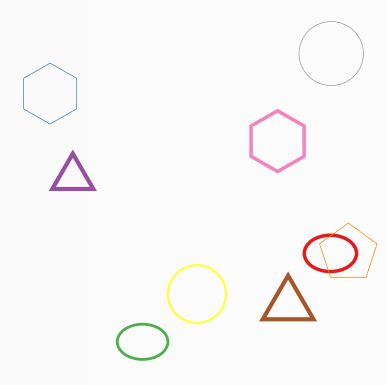[{"shape": "oval", "thickness": 2.5, "radius": 0.34, "center": [0.853, 0.342]}, {"shape": "hexagon", "thickness": 0.5, "radius": 0.4, "center": [0.129, 0.757]}, {"shape": "oval", "thickness": 2, "radius": 0.33, "center": [0.368, 0.112]}, {"shape": "triangle", "thickness": 3, "radius": 0.31, "center": [0.188, 0.54]}, {"shape": "pentagon", "thickness": 0.5, "radius": 0.39, "center": [0.899, 0.343]}, {"shape": "circle", "thickness": 1.5, "radius": 0.37, "center": [0.508, 0.236]}, {"shape": "triangle", "thickness": 3, "radius": 0.38, "center": [0.744, 0.209]}, {"shape": "hexagon", "thickness": 2.5, "radius": 0.39, "center": [0.716, 0.633]}, {"shape": "circle", "thickness": 0.5, "radius": 0.42, "center": [0.855, 0.861]}]